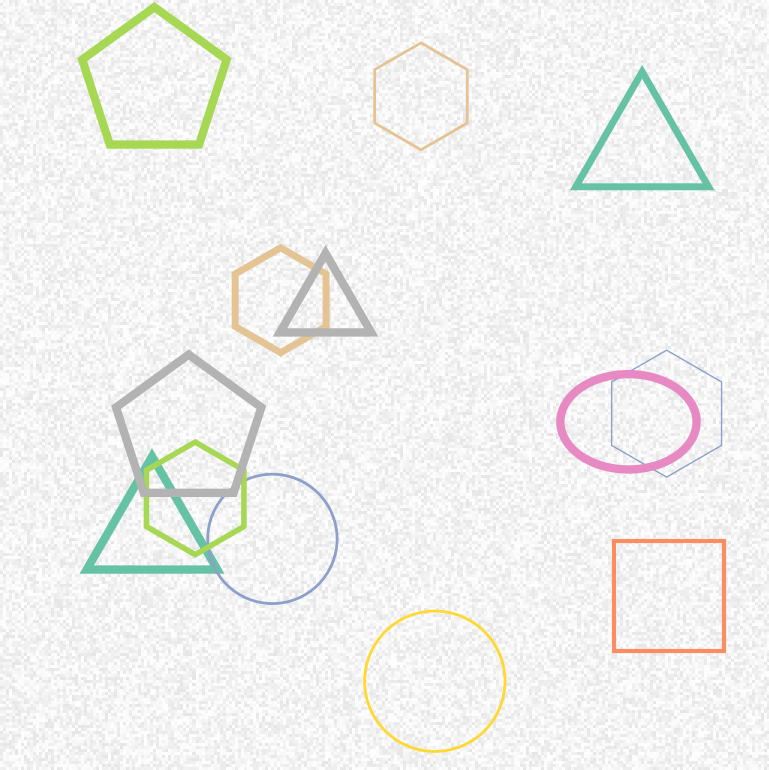[{"shape": "triangle", "thickness": 3, "radius": 0.49, "center": [0.197, 0.309]}, {"shape": "triangle", "thickness": 2.5, "radius": 0.5, "center": [0.834, 0.807]}, {"shape": "square", "thickness": 1.5, "radius": 0.36, "center": [0.869, 0.226]}, {"shape": "circle", "thickness": 1, "radius": 0.42, "center": [0.354, 0.3]}, {"shape": "hexagon", "thickness": 0.5, "radius": 0.41, "center": [0.866, 0.463]}, {"shape": "oval", "thickness": 3, "radius": 0.44, "center": [0.816, 0.452]}, {"shape": "hexagon", "thickness": 2, "radius": 0.37, "center": [0.253, 0.353]}, {"shape": "pentagon", "thickness": 3, "radius": 0.49, "center": [0.201, 0.892]}, {"shape": "circle", "thickness": 1, "radius": 0.46, "center": [0.565, 0.115]}, {"shape": "hexagon", "thickness": 1, "radius": 0.35, "center": [0.547, 0.875]}, {"shape": "hexagon", "thickness": 2.5, "radius": 0.34, "center": [0.364, 0.61]}, {"shape": "pentagon", "thickness": 3, "radius": 0.5, "center": [0.245, 0.44]}, {"shape": "triangle", "thickness": 3, "radius": 0.34, "center": [0.423, 0.603]}]